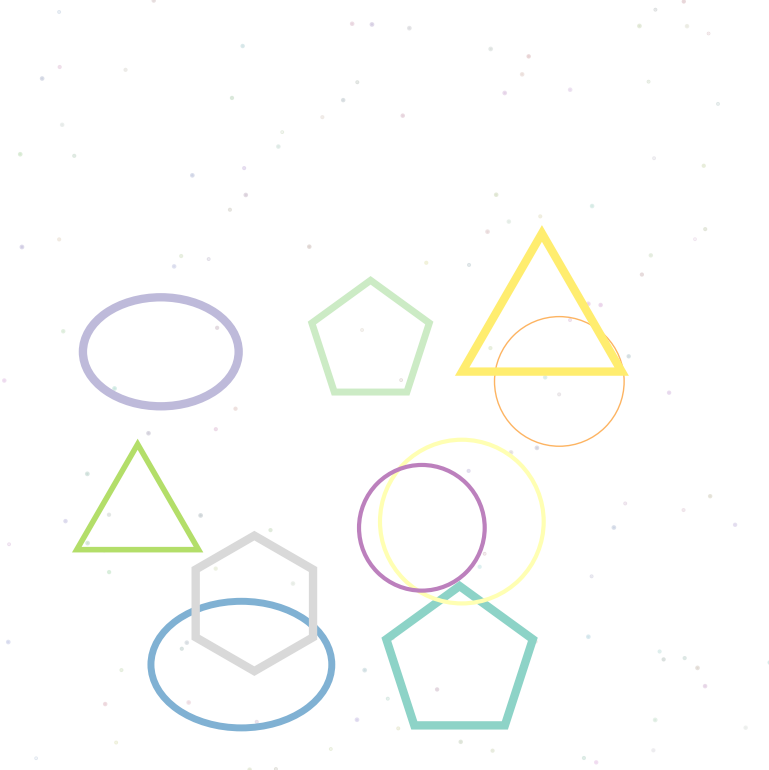[{"shape": "pentagon", "thickness": 3, "radius": 0.5, "center": [0.597, 0.139]}, {"shape": "circle", "thickness": 1.5, "radius": 0.53, "center": [0.6, 0.323]}, {"shape": "oval", "thickness": 3, "radius": 0.51, "center": [0.209, 0.543]}, {"shape": "oval", "thickness": 2.5, "radius": 0.59, "center": [0.313, 0.137]}, {"shape": "circle", "thickness": 0.5, "radius": 0.42, "center": [0.726, 0.505]}, {"shape": "triangle", "thickness": 2, "radius": 0.46, "center": [0.179, 0.332]}, {"shape": "hexagon", "thickness": 3, "radius": 0.44, "center": [0.33, 0.216]}, {"shape": "circle", "thickness": 1.5, "radius": 0.41, "center": [0.548, 0.315]}, {"shape": "pentagon", "thickness": 2.5, "radius": 0.4, "center": [0.481, 0.556]}, {"shape": "triangle", "thickness": 3, "radius": 0.6, "center": [0.704, 0.577]}]